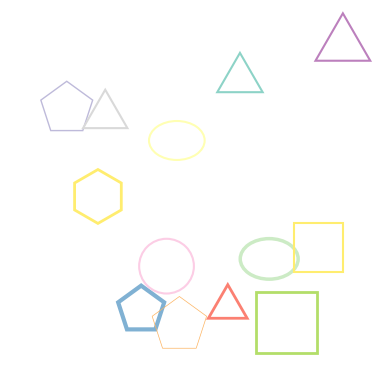[{"shape": "triangle", "thickness": 1.5, "radius": 0.34, "center": [0.623, 0.795]}, {"shape": "oval", "thickness": 1.5, "radius": 0.36, "center": [0.459, 0.635]}, {"shape": "pentagon", "thickness": 1, "radius": 0.35, "center": [0.173, 0.718]}, {"shape": "triangle", "thickness": 2, "radius": 0.29, "center": [0.592, 0.202]}, {"shape": "pentagon", "thickness": 3, "radius": 0.31, "center": [0.367, 0.195]}, {"shape": "pentagon", "thickness": 0.5, "radius": 0.37, "center": [0.466, 0.156]}, {"shape": "square", "thickness": 2, "radius": 0.39, "center": [0.743, 0.163]}, {"shape": "circle", "thickness": 1.5, "radius": 0.36, "center": [0.433, 0.309]}, {"shape": "triangle", "thickness": 1.5, "radius": 0.33, "center": [0.273, 0.7]}, {"shape": "triangle", "thickness": 1.5, "radius": 0.41, "center": [0.891, 0.883]}, {"shape": "oval", "thickness": 2.5, "radius": 0.38, "center": [0.699, 0.328]}, {"shape": "hexagon", "thickness": 2, "radius": 0.35, "center": [0.254, 0.49]}, {"shape": "square", "thickness": 1.5, "radius": 0.32, "center": [0.828, 0.357]}]